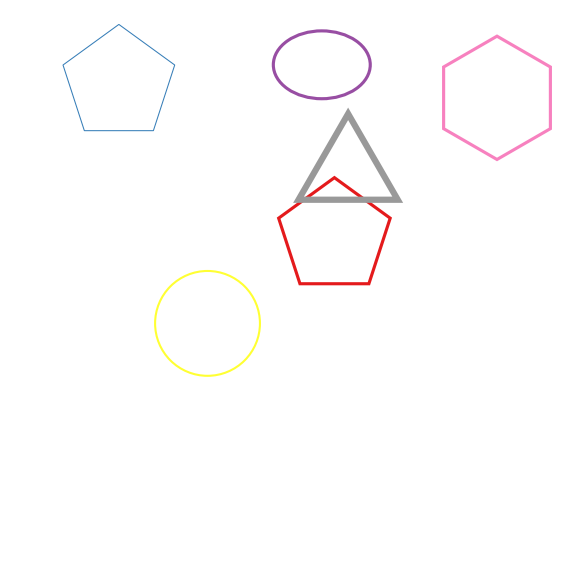[{"shape": "pentagon", "thickness": 1.5, "radius": 0.51, "center": [0.579, 0.59]}, {"shape": "pentagon", "thickness": 0.5, "radius": 0.51, "center": [0.206, 0.855]}, {"shape": "oval", "thickness": 1.5, "radius": 0.42, "center": [0.557, 0.887]}, {"shape": "circle", "thickness": 1, "radius": 0.45, "center": [0.359, 0.439]}, {"shape": "hexagon", "thickness": 1.5, "radius": 0.53, "center": [0.861, 0.83]}, {"shape": "triangle", "thickness": 3, "radius": 0.5, "center": [0.603, 0.703]}]